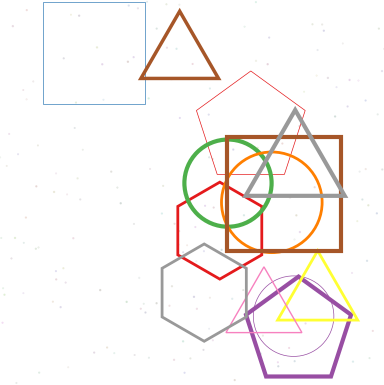[{"shape": "hexagon", "thickness": 2, "radius": 0.63, "center": [0.571, 0.401]}, {"shape": "pentagon", "thickness": 0.5, "radius": 0.74, "center": [0.651, 0.667]}, {"shape": "square", "thickness": 0.5, "radius": 0.66, "center": [0.245, 0.862]}, {"shape": "circle", "thickness": 3, "radius": 0.57, "center": [0.592, 0.524]}, {"shape": "circle", "thickness": 0.5, "radius": 0.52, "center": [0.763, 0.179]}, {"shape": "pentagon", "thickness": 3, "radius": 0.72, "center": [0.775, 0.138]}, {"shape": "circle", "thickness": 2, "radius": 0.65, "center": [0.706, 0.475]}, {"shape": "triangle", "thickness": 2, "radius": 0.6, "center": [0.825, 0.229]}, {"shape": "square", "thickness": 3, "radius": 0.74, "center": [0.738, 0.496]}, {"shape": "triangle", "thickness": 2.5, "radius": 0.58, "center": [0.467, 0.854]}, {"shape": "triangle", "thickness": 1, "radius": 0.57, "center": [0.686, 0.193]}, {"shape": "triangle", "thickness": 3, "radius": 0.74, "center": [0.767, 0.566]}, {"shape": "hexagon", "thickness": 2, "radius": 0.63, "center": [0.53, 0.24]}]